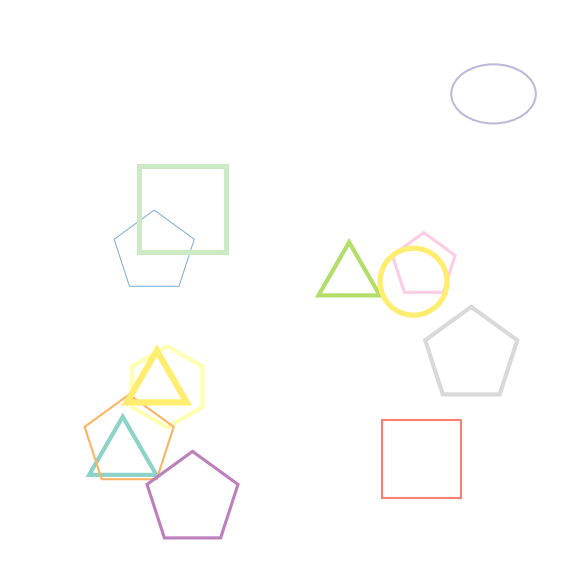[{"shape": "triangle", "thickness": 2, "radius": 0.34, "center": [0.213, 0.21]}, {"shape": "hexagon", "thickness": 2, "radius": 0.35, "center": [0.29, 0.329]}, {"shape": "oval", "thickness": 1, "radius": 0.37, "center": [0.855, 0.837]}, {"shape": "square", "thickness": 1, "radius": 0.34, "center": [0.73, 0.204]}, {"shape": "pentagon", "thickness": 0.5, "radius": 0.36, "center": [0.267, 0.562]}, {"shape": "pentagon", "thickness": 1, "radius": 0.41, "center": [0.224, 0.235]}, {"shape": "triangle", "thickness": 2, "radius": 0.31, "center": [0.605, 0.518]}, {"shape": "pentagon", "thickness": 1.5, "radius": 0.29, "center": [0.734, 0.539]}, {"shape": "pentagon", "thickness": 2, "radius": 0.42, "center": [0.816, 0.384]}, {"shape": "pentagon", "thickness": 1.5, "radius": 0.41, "center": [0.333, 0.135]}, {"shape": "square", "thickness": 2.5, "radius": 0.38, "center": [0.316, 0.637]}, {"shape": "triangle", "thickness": 3, "radius": 0.3, "center": [0.272, 0.332]}, {"shape": "circle", "thickness": 2.5, "radius": 0.29, "center": [0.716, 0.511]}]